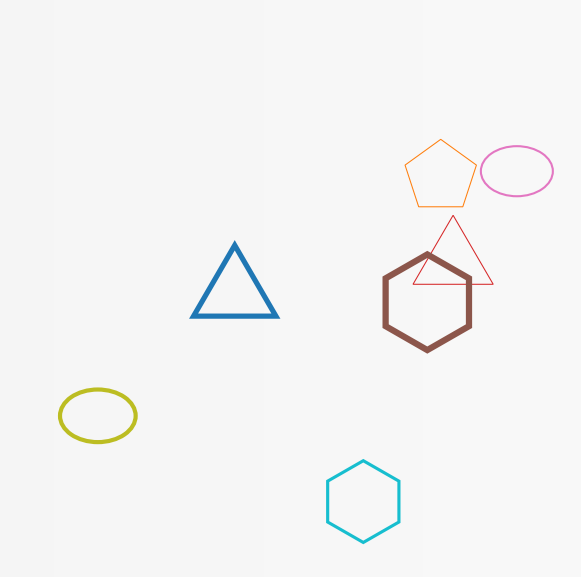[{"shape": "triangle", "thickness": 2.5, "radius": 0.41, "center": [0.404, 0.493]}, {"shape": "pentagon", "thickness": 0.5, "radius": 0.32, "center": [0.758, 0.693]}, {"shape": "triangle", "thickness": 0.5, "radius": 0.4, "center": [0.78, 0.547]}, {"shape": "hexagon", "thickness": 3, "radius": 0.41, "center": [0.735, 0.476]}, {"shape": "oval", "thickness": 1, "radius": 0.31, "center": [0.889, 0.703]}, {"shape": "oval", "thickness": 2, "radius": 0.33, "center": [0.168, 0.279]}, {"shape": "hexagon", "thickness": 1.5, "radius": 0.35, "center": [0.625, 0.131]}]